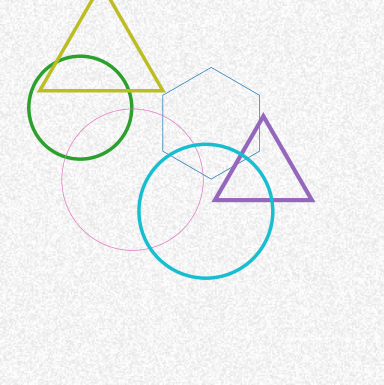[{"shape": "hexagon", "thickness": 0.5, "radius": 0.73, "center": [0.549, 0.68]}, {"shape": "circle", "thickness": 2.5, "radius": 0.67, "center": [0.209, 0.72]}, {"shape": "triangle", "thickness": 3, "radius": 0.73, "center": [0.684, 0.553]}, {"shape": "circle", "thickness": 0.5, "radius": 0.92, "center": [0.344, 0.533]}, {"shape": "triangle", "thickness": 2.5, "radius": 0.92, "center": [0.263, 0.857]}, {"shape": "circle", "thickness": 2.5, "radius": 0.87, "center": [0.535, 0.451]}]